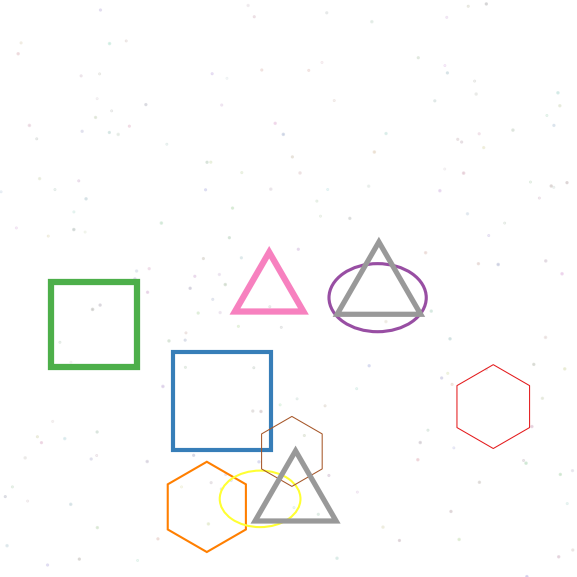[{"shape": "hexagon", "thickness": 0.5, "radius": 0.36, "center": [0.854, 0.295]}, {"shape": "square", "thickness": 2, "radius": 0.43, "center": [0.384, 0.305]}, {"shape": "square", "thickness": 3, "radius": 0.37, "center": [0.163, 0.437]}, {"shape": "oval", "thickness": 1.5, "radius": 0.42, "center": [0.654, 0.484]}, {"shape": "hexagon", "thickness": 1, "radius": 0.39, "center": [0.358, 0.121]}, {"shape": "oval", "thickness": 1, "radius": 0.35, "center": [0.45, 0.135]}, {"shape": "hexagon", "thickness": 0.5, "radius": 0.3, "center": [0.505, 0.217]}, {"shape": "triangle", "thickness": 3, "radius": 0.34, "center": [0.466, 0.494]}, {"shape": "triangle", "thickness": 2.5, "radius": 0.41, "center": [0.512, 0.138]}, {"shape": "triangle", "thickness": 2.5, "radius": 0.42, "center": [0.656, 0.497]}]